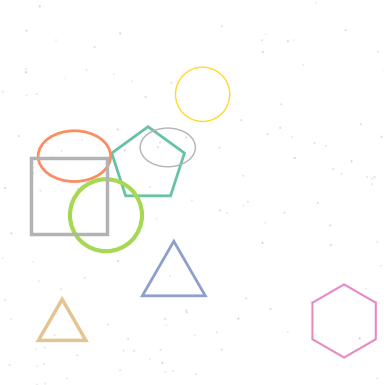[{"shape": "pentagon", "thickness": 2, "radius": 0.5, "center": [0.385, 0.572]}, {"shape": "oval", "thickness": 2, "radius": 0.47, "center": [0.193, 0.594]}, {"shape": "triangle", "thickness": 2, "radius": 0.47, "center": [0.451, 0.279]}, {"shape": "hexagon", "thickness": 1.5, "radius": 0.47, "center": [0.894, 0.166]}, {"shape": "circle", "thickness": 3, "radius": 0.47, "center": [0.275, 0.441]}, {"shape": "circle", "thickness": 1, "radius": 0.35, "center": [0.526, 0.755]}, {"shape": "triangle", "thickness": 2.5, "radius": 0.36, "center": [0.161, 0.151]}, {"shape": "oval", "thickness": 1, "radius": 0.36, "center": [0.436, 0.617]}, {"shape": "square", "thickness": 2.5, "radius": 0.49, "center": [0.179, 0.492]}]